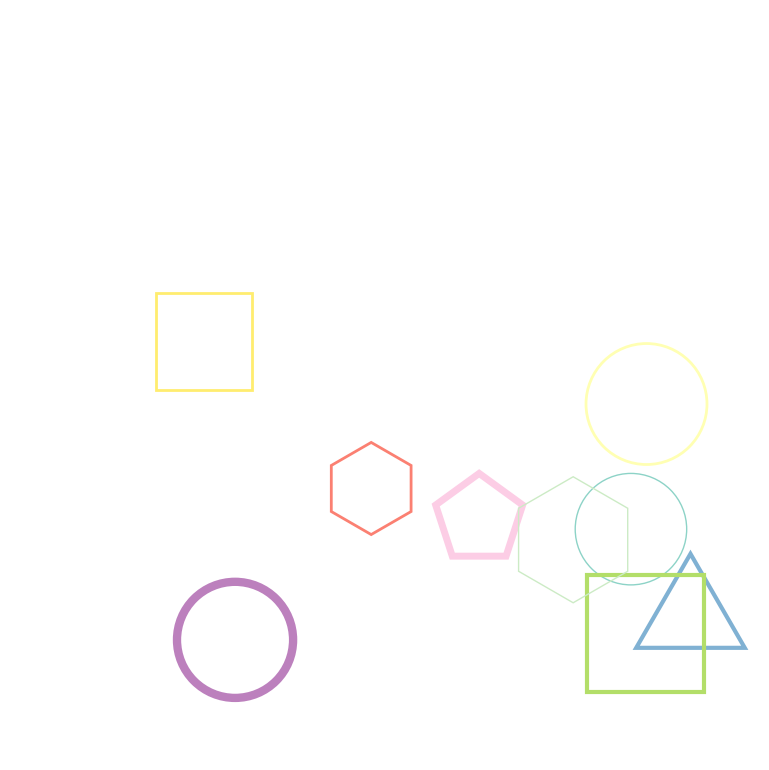[{"shape": "circle", "thickness": 0.5, "radius": 0.36, "center": [0.819, 0.313]}, {"shape": "circle", "thickness": 1, "radius": 0.39, "center": [0.84, 0.475]}, {"shape": "hexagon", "thickness": 1, "radius": 0.3, "center": [0.482, 0.366]}, {"shape": "triangle", "thickness": 1.5, "radius": 0.41, "center": [0.897, 0.199]}, {"shape": "square", "thickness": 1.5, "radius": 0.38, "center": [0.839, 0.177]}, {"shape": "pentagon", "thickness": 2.5, "radius": 0.3, "center": [0.622, 0.326]}, {"shape": "circle", "thickness": 3, "radius": 0.38, "center": [0.305, 0.169]}, {"shape": "hexagon", "thickness": 0.5, "radius": 0.41, "center": [0.744, 0.299]}, {"shape": "square", "thickness": 1, "radius": 0.31, "center": [0.265, 0.556]}]